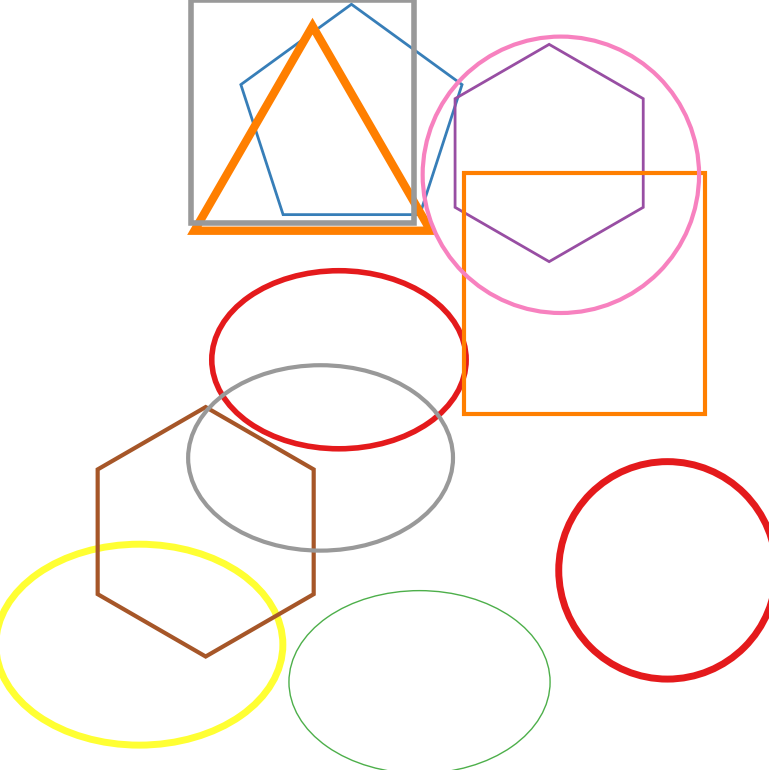[{"shape": "circle", "thickness": 2.5, "radius": 0.71, "center": [0.867, 0.259]}, {"shape": "oval", "thickness": 2, "radius": 0.83, "center": [0.44, 0.533]}, {"shape": "pentagon", "thickness": 1, "radius": 0.76, "center": [0.456, 0.843]}, {"shape": "oval", "thickness": 0.5, "radius": 0.85, "center": [0.545, 0.114]}, {"shape": "hexagon", "thickness": 1, "radius": 0.71, "center": [0.713, 0.801]}, {"shape": "triangle", "thickness": 3, "radius": 0.89, "center": [0.406, 0.789]}, {"shape": "square", "thickness": 1.5, "radius": 0.78, "center": [0.759, 0.619]}, {"shape": "oval", "thickness": 2.5, "radius": 0.93, "center": [0.181, 0.163]}, {"shape": "hexagon", "thickness": 1.5, "radius": 0.81, "center": [0.267, 0.309]}, {"shape": "circle", "thickness": 1.5, "radius": 0.9, "center": [0.728, 0.773]}, {"shape": "square", "thickness": 2, "radius": 0.72, "center": [0.393, 0.856]}, {"shape": "oval", "thickness": 1.5, "radius": 0.86, "center": [0.416, 0.405]}]